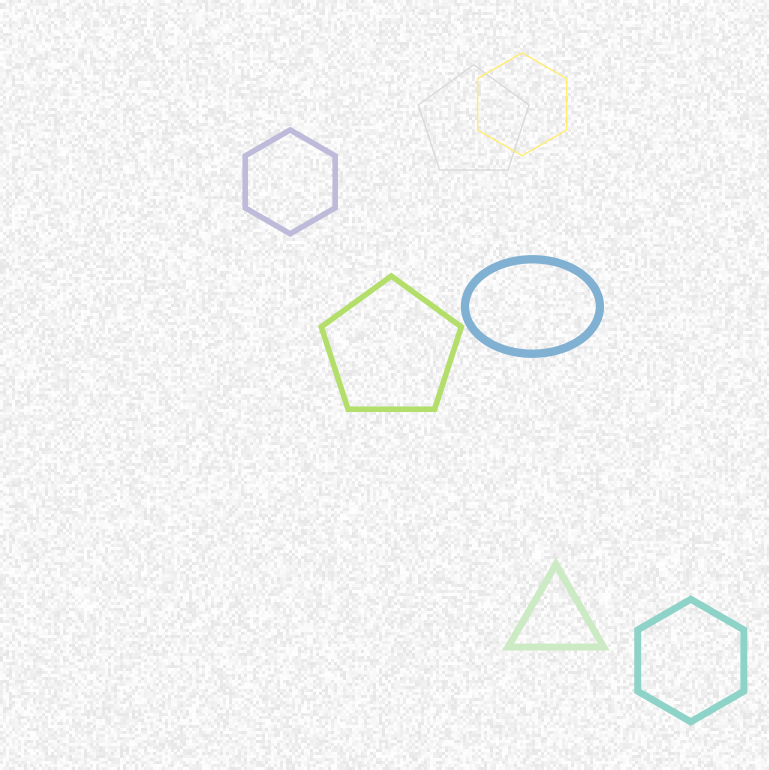[{"shape": "hexagon", "thickness": 2.5, "radius": 0.4, "center": [0.897, 0.142]}, {"shape": "hexagon", "thickness": 2, "radius": 0.34, "center": [0.377, 0.764]}, {"shape": "oval", "thickness": 3, "radius": 0.44, "center": [0.691, 0.602]}, {"shape": "pentagon", "thickness": 2, "radius": 0.48, "center": [0.508, 0.546]}, {"shape": "pentagon", "thickness": 0.5, "radius": 0.38, "center": [0.615, 0.84]}, {"shape": "triangle", "thickness": 2.5, "radius": 0.36, "center": [0.722, 0.195]}, {"shape": "hexagon", "thickness": 0.5, "radius": 0.33, "center": [0.678, 0.865]}]